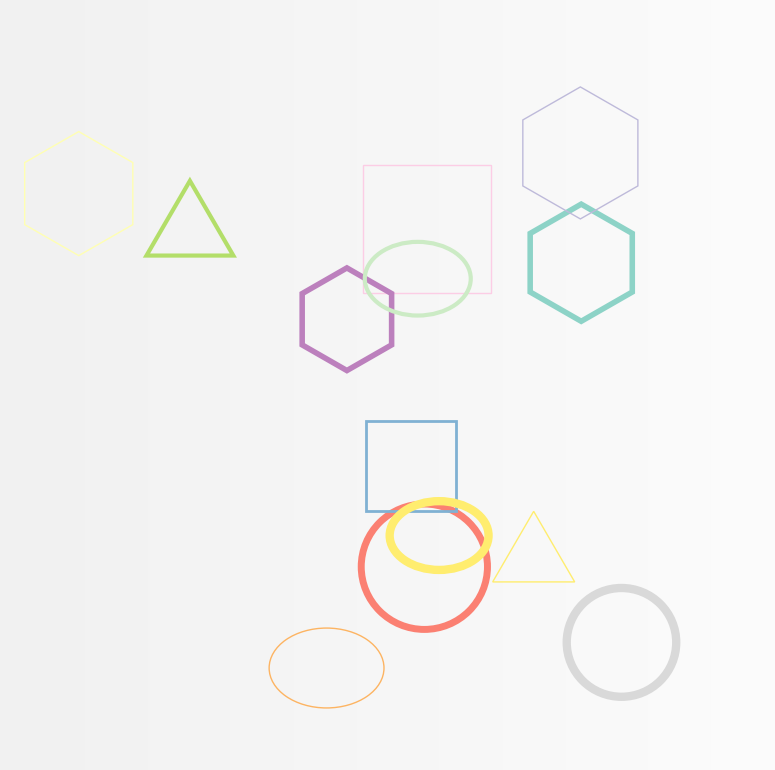[{"shape": "hexagon", "thickness": 2, "radius": 0.38, "center": [0.75, 0.659]}, {"shape": "hexagon", "thickness": 0.5, "radius": 0.4, "center": [0.102, 0.749]}, {"shape": "hexagon", "thickness": 0.5, "radius": 0.43, "center": [0.749, 0.801]}, {"shape": "circle", "thickness": 2.5, "radius": 0.41, "center": [0.548, 0.264]}, {"shape": "square", "thickness": 1, "radius": 0.29, "center": [0.53, 0.394]}, {"shape": "oval", "thickness": 0.5, "radius": 0.37, "center": [0.421, 0.132]}, {"shape": "triangle", "thickness": 1.5, "radius": 0.32, "center": [0.245, 0.7]}, {"shape": "square", "thickness": 0.5, "radius": 0.41, "center": [0.552, 0.703]}, {"shape": "circle", "thickness": 3, "radius": 0.35, "center": [0.802, 0.166]}, {"shape": "hexagon", "thickness": 2, "radius": 0.33, "center": [0.448, 0.585]}, {"shape": "oval", "thickness": 1.5, "radius": 0.34, "center": [0.539, 0.638]}, {"shape": "triangle", "thickness": 0.5, "radius": 0.31, "center": [0.689, 0.275]}, {"shape": "oval", "thickness": 3, "radius": 0.32, "center": [0.567, 0.304]}]